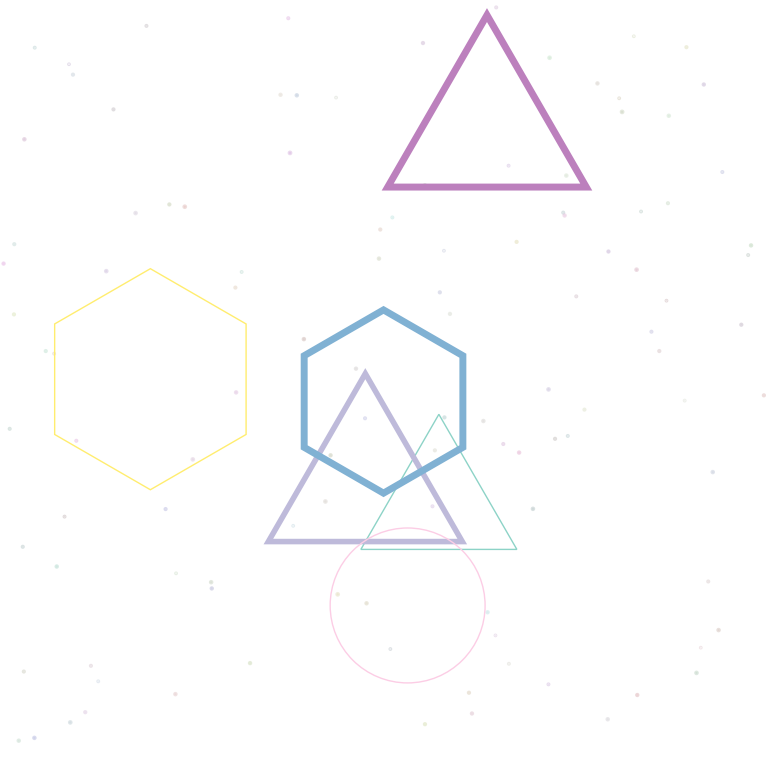[{"shape": "triangle", "thickness": 0.5, "radius": 0.58, "center": [0.57, 0.345]}, {"shape": "triangle", "thickness": 2, "radius": 0.73, "center": [0.474, 0.369]}, {"shape": "hexagon", "thickness": 2.5, "radius": 0.59, "center": [0.498, 0.479]}, {"shape": "circle", "thickness": 0.5, "radius": 0.5, "center": [0.529, 0.214]}, {"shape": "triangle", "thickness": 2.5, "radius": 0.74, "center": [0.632, 0.832]}, {"shape": "hexagon", "thickness": 0.5, "radius": 0.72, "center": [0.195, 0.508]}]